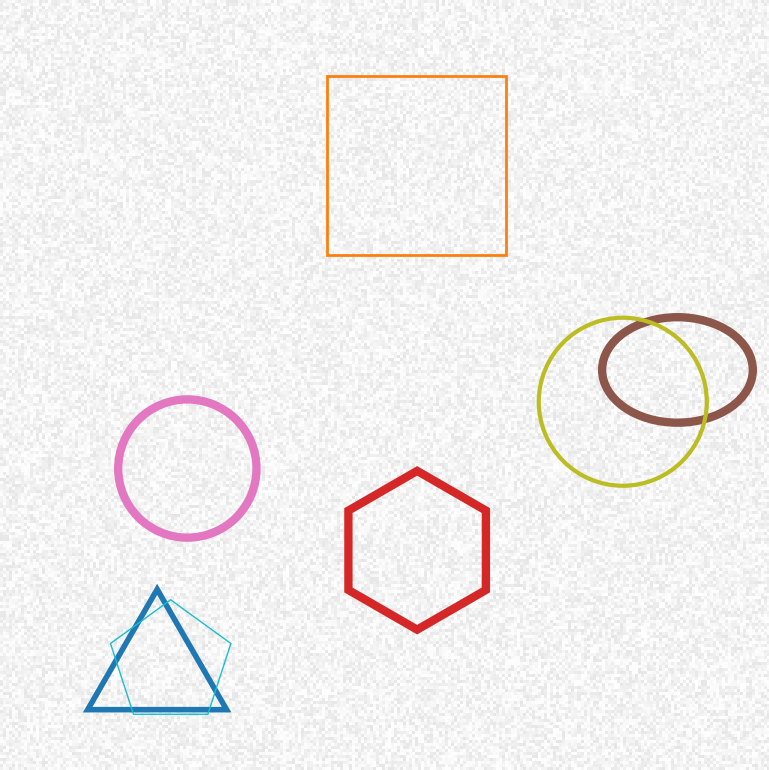[{"shape": "triangle", "thickness": 2, "radius": 0.52, "center": [0.204, 0.13]}, {"shape": "square", "thickness": 1, "radius": 0.58, "center": [0.541, 0.785]}, {"shape": "hexagon", "thickness": 3, "radius": 0.52, "center": [0.542, 0.285]}, {"shape": "oval", "thickness": 3, "radius": 0.49, "center": [0.88, 0.52]}, {"shape": "circle", "thickness": 3, "radius": 0.45, "center": [0.243, 0.392]}, {"shape": "circle", "thickness": 1.5, "radius": 0.55, "center": [0.809, 0.478]}, {"shape": "pentagon", "thickness": 0.5, "radius": 0.41, "center": [0.222, 0.139]}]